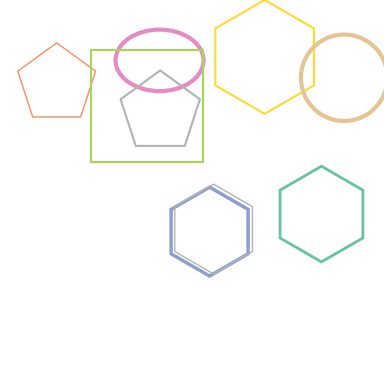[{"shape": "hexagon", "thickness": 2, "radius": 0.62, "center": [0.835, 0.444]}, {"shape": "pentagon", "thickness": 1, "radius": 0.53, "center": [0.147, 0.782]}, {"shape": "hexagon", "thickness": 2.5, "radius": 0.58, "center": [0.544, 0.398]}, {"shape": "oval", "thickness": 3, "radius": 0.57, "center": [0.414, 0.843]}, {"shape": "square", "thickness": 1.5, "radius": 0.73, "center": [0.381, 0.724]}, {"shape": "hexagon", "thickness": 1.5, "radius": 0.74, "center": [0.687, 0.852]}, {"shape": "circle", "thickness": 3, "radius": 0.56, "center": [0.894, 0.798]}, {"shape": "hexagon", "thickness": 1, "radius": 0.58, "center": [0.555, 0.405]}, {"shape": "pentagon", "thickness": 1.5, "radius": 0.54, "center": [0.416, 0.709]}]